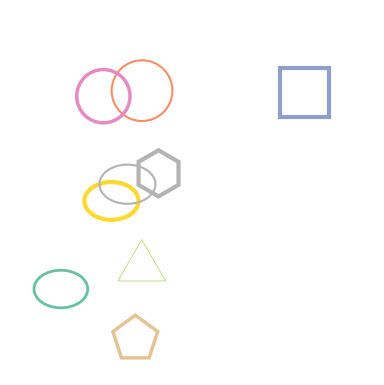[{"shape": "oval", "thickness": 2, "radius": 0.35, "center": [0.158, 0.249]}, {"shape": "circle", "thickness": 1.5, "radius": 0.39, "center": [0.369, 0.765]}, {"shape": "square", "thickness": 3, "radius": 0.31, "center": [0.791, 0.76]}, {"shape": "circle", "thickness": 2.5, "radius": 0.35, "center": [0.269, 0.75]}, {"shape": "triangle", "thickness": 0.5, "radius": 0.36, "center": [0.368, 0.306]}, {"shape": "oval", "thickness": 3, "radius": 0.35, "center": [0.29, 0.478]}, {"shape": "pentagon", "thickness": 2.5, "radius": 0.31, "center": [0.352, 0.12]}, {"shape": "oval", "thickness": 1.5, "radius": 0.36, "center": [0.331, 0.522]}, {"shape": "hexagon", "thickness": 3, "radius": 0.3, "center": [0.412, 0.55]}]